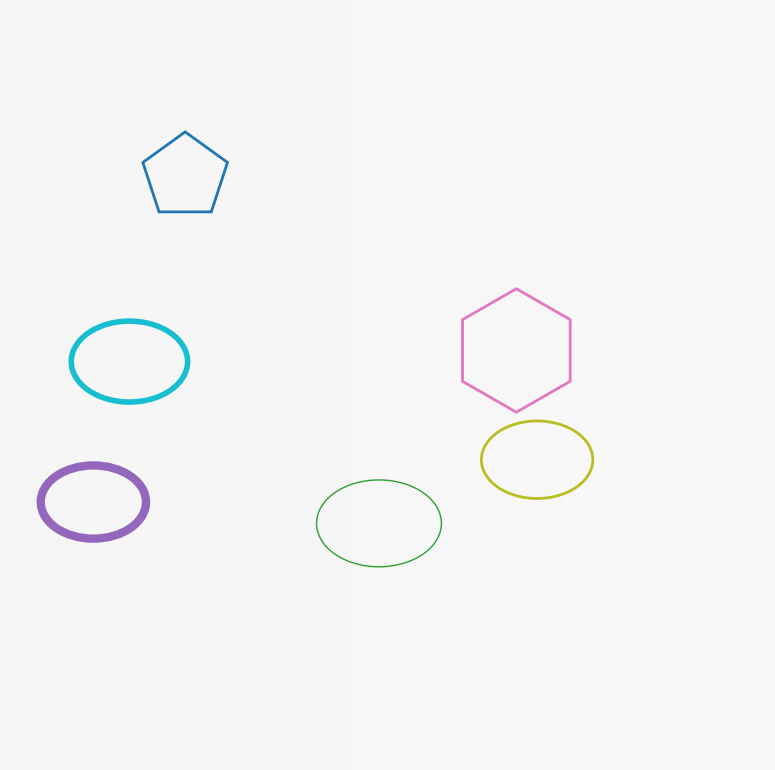[{"shape": "pentagon", "thickness": 1, "radius": 0.29, "center": [0.239, 0.771]}, {"shape": "oval", "thickness": 0.5, "radius": 0.4, "center": [0.489, 0.32]}, {"shape": "oval", "thickness": 3, "radius": 0.34, "center": [0.12, 0.348]}, {"shape": "hexagon", "thickness": 1, "radius": 0.4, "center": [0.666, 0.545]}, {"shape": "oval", "thickness": 1, "radius": 0.36, "center": [0.693, 0.403]}, {"shape": "oval", "thickness": 2, "radius": 0.38, "center": [0.167, 0.53]}]